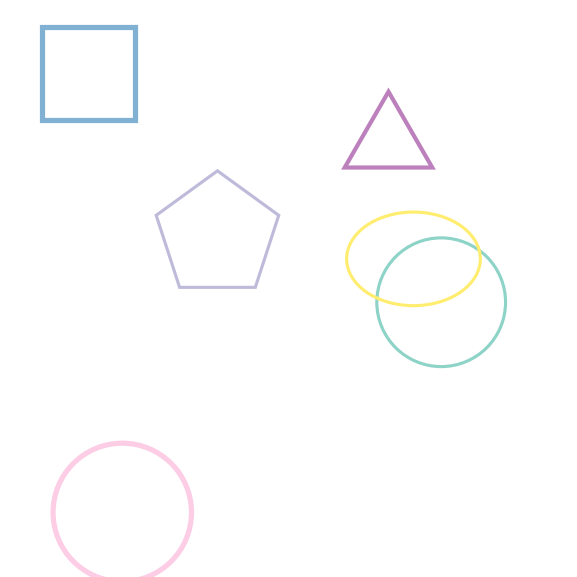[{"shape": "circle", "thickness": 1.5, "radius": 0.56, "center": [0.764, 0.476]}, {"shape": "pentagon", "thickness": 1.5, "radius": 0.56, "center": [0.377, 0.592]}, {"shape": "square", "thickness": 2.5, "radius": 0.4, "center": [0.153, 0.871]}, {"shape": "circle", "thickness": 2.5, "radius": 0.6, "center": [0.212, 0.112]}, {"shape": "triangle", "thickness": 2, "radius": 0.44, "center": [0.673, 0.753]}, {"shape": "oval", "thickness": 1.5, "radius": 0.58, "center": [0.716, 0.551]}]